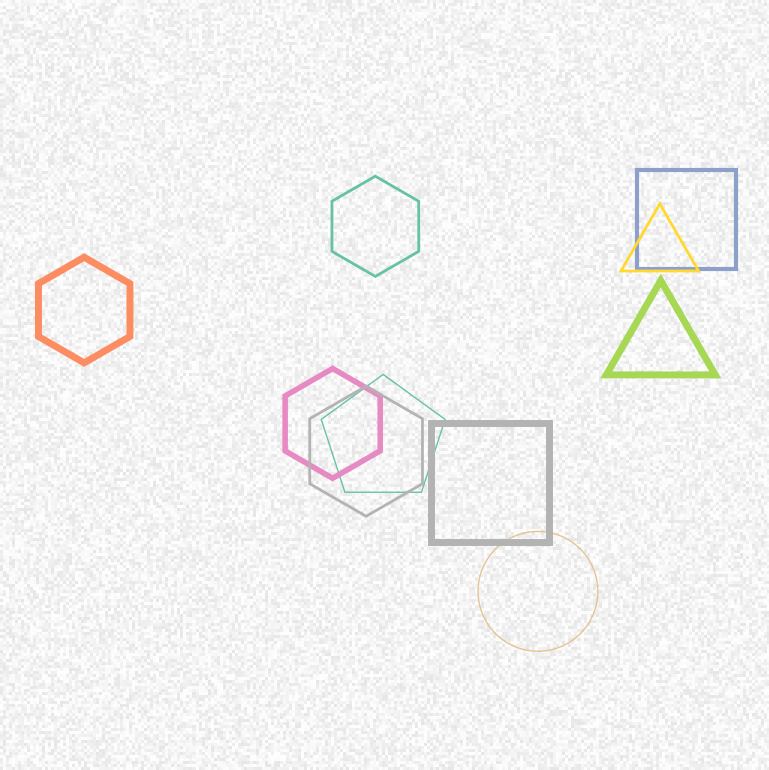[{"shape": "pentagon", "thickness": 0.5, "radius": 0.42, "center": [0.498, 0.429]}, {"shape": "hexagon", "thickness": 1, "radius": 0.33, "center": [0.487, 0.706]}, {"shape": "hexagon", "thickness": 2.5, "radius": 0.34, "center": [0.109, 0.597]}, {"shape": "square", "thickness": 1.5, "radius": 0.32, "center": [0.891, 0.715]}, {"shape": "hexagon", "thickness": 2, "radius": 0.36, "center": [0.432, 0.45]}, {"shape": "triangle", "thickness": 2.5, "radius": 0.41, "center": [0.858, 0.554]}, {"shape": "triangle", "thickness": 1, "radius": 0.29, "center": [0.857, 0.677]}, {"shape": "circle", "thickness": 0.5, "radius": 0.39, "center": [0.699, 0.232]}, {"shape": "square", "thickness": 2.5, "radius": 0.38, "center": [0.636, 0.373]}, {"shape": "hexagon", "thickness": 1, "radius": 0.42, "center": [0.475, 0.414]}]